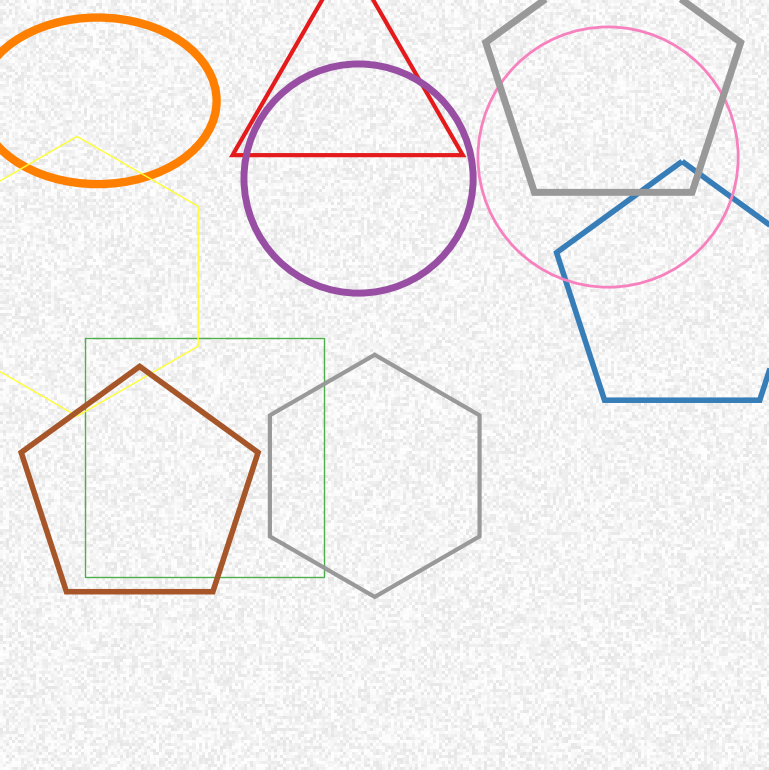[{"shape": "triangle", "thickness": 1.5, "radius": 0.86, "center": [0.452, 0.885]}, {"shape": "pentagon", "thickness": 2, "radius": 0.86, "center": [0.886, 0.619]}, {"shape": "square", "thickness": 0.5, "radius": 0.78, "center": [0.265, 0.406]}, {"shape": "circle", "thickness": 2.5, "radius": 0.74, "center": [0.466, 0.768]}, {"shape": "oval", "thickness": 3, "radius": 0.77, "center": [0.127, 0.869]}, {"shape": "hexagon", "thickness": 0.5, "radius": 0.91, "center": [0.1, 0.641]}, {"shape": "pentagon", "thickness": 2, "radius": 0.81, "center": [0.181, 0.362]}, {"shape": "circle", "thickness": 1, "radius": 0.84, "center": [0.79, 0.796]}, {"shape": "hexagon", "thickness": 1.5, "radius": 0.79, "center": [0.487, 0.382]}, {"shape": "pentagon", "thickness": 2.5, "radius": 0.87, "center": [0.796, 0.891]}]